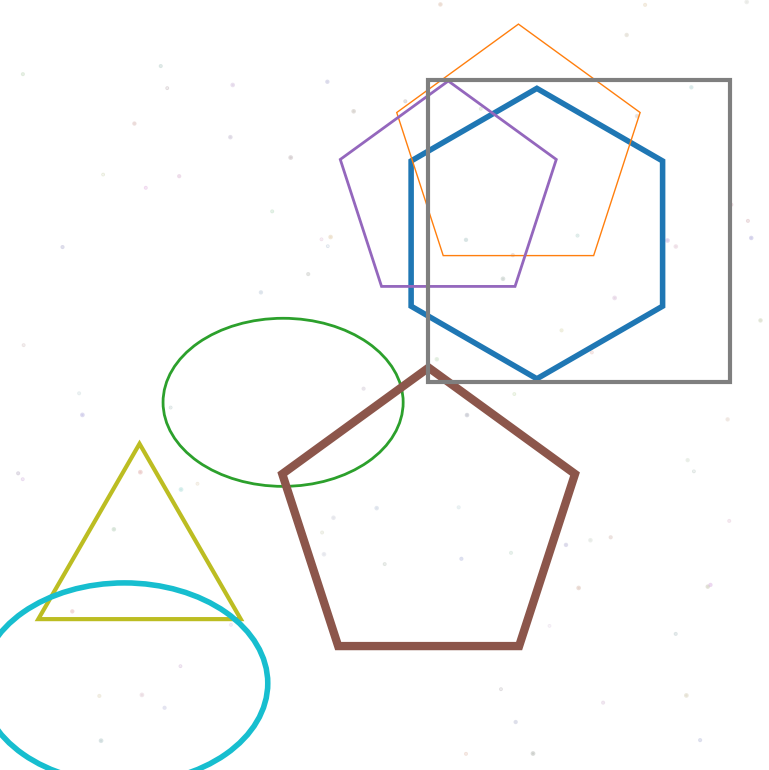[{"shape": "hexagon", "thickness": 2, "radius": 0.94, "center": [0.697, 0.697]}, {"shape": "pentagon", "thickness": 0.5, "radius": 0.83, "center": [0.673, 0.803]}, {"shape": "oval", "thickness": 1, "radius": 0.78, "center": [0.368, 0.477]}, {"shape": "pentagon", "thickness": 1, "radius": 0.74, "center": [0.582, 0.747]}, {"shape": "pentagon", "thickness": 3, "radius": 1.0, "center": [0.557, 0.323]}, {"shape": "square", "thickness": 1.5, "radius": 0.98, "center": [0.752, 0.7]}, {"shape": "triangle", "thickness": 1.5, "radius": 0.76, "center": [0.181, 0.272]}, {"shape": "oval", "thickness": 2, "radius": 0.93, "center": [0.162, 0.113]}]